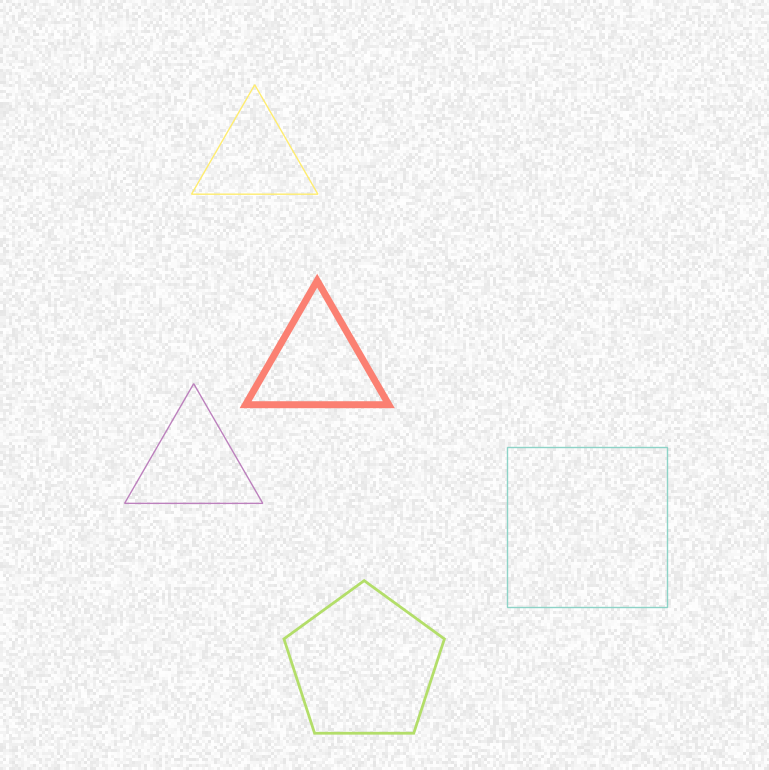[{"shape": "square", "thickness": 0.5, "radius": 0.52, "center": [0.762, 0.316]}, {"shape": "triangle", "thickness": 2.5, "radius": 0.54, "center": [0.412, 0.528]}, {"shape": "pentagon", "thickness": 1, "radius": 0.55, "center": [0.473, 0.136]}, {"shape": "triangle", "thickness": 0.5, "radius": 0.52, "center": [0.252, 0.398]}, {"shape": "triangle", "thickness": 0.5, "radius": 0.47, "center": [0.331, 0.795]}]